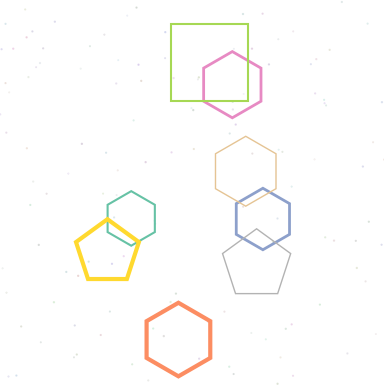[{"shape": "hexagon", "thickness": 1.5, "radius": 0.35, "center": [0.341, 0.433]}, {"shape": "hexagon", "thickness": 3, "radius": 0.48, "center": [0.463, 0.118]}, {"shape": "hexagon", "thickness": 2, "radius": 0.4, "center": [0.683, 0.431]}, {"shape": "hexagon", "thickness": 2, "radius": 0.43, "center": [0.603, 0.78]}, {"shape": "square", "thickness": 1.5, "radius": 0.5, "center": [0.544, 0.837]}, {"shape": "pentagon", "thickness": 3, "radius": 0.43, "center": [0.279, 0.345]}, {"shape": "hexagon", "thickness": 1, "radius": 0.45, "center": [0.638, 0.555]}, {"shape": "pentagon", "thickness": 1, "radius": 0.47, "center": [0.666, 0.313]}]